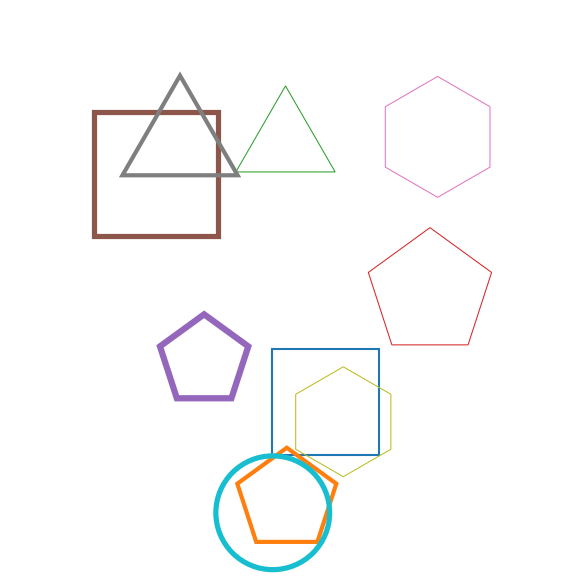[{"shape": "square", "thickness": 1, "radius": 0.46, "center": [0.564, 0.303]}, {"shape": "pentagon", "thickness": 2, "radius": 0.45, "center": [0.497, 0.134]}, {"shape": "triangle", "thickness": 0.5, "radius": 0.5, "center": [0.494, 0.751]}, {"shape": "pentagon", "thickness": 0.5, "radius": 0.56, "center": [0.745, 0.493]}, {"shape": "pentagon", "thickness": 3, "radius": 0.4, "center": [0.353, 0.374]}, {"shape": "square", "thickness": 2.5, "radius": 0.54, "center": [0.271, 0.698]}, {"shape": "hexagon", "thickness": 0.5, "radius": 0.52, "center": [0.758, 0.762]}, {"shape": "triangle", "thickness": 2, "radius": 0.58, "center": [0.312, 0.753]}, {"shape": "hexagon", "thickness": 0.5, "radius": 0.48, "center": [0.594, 0.269]}, {"shape": "circle", "thickness": 2.5, "radius": 0.49, "center": [0.472, 0.111]}]